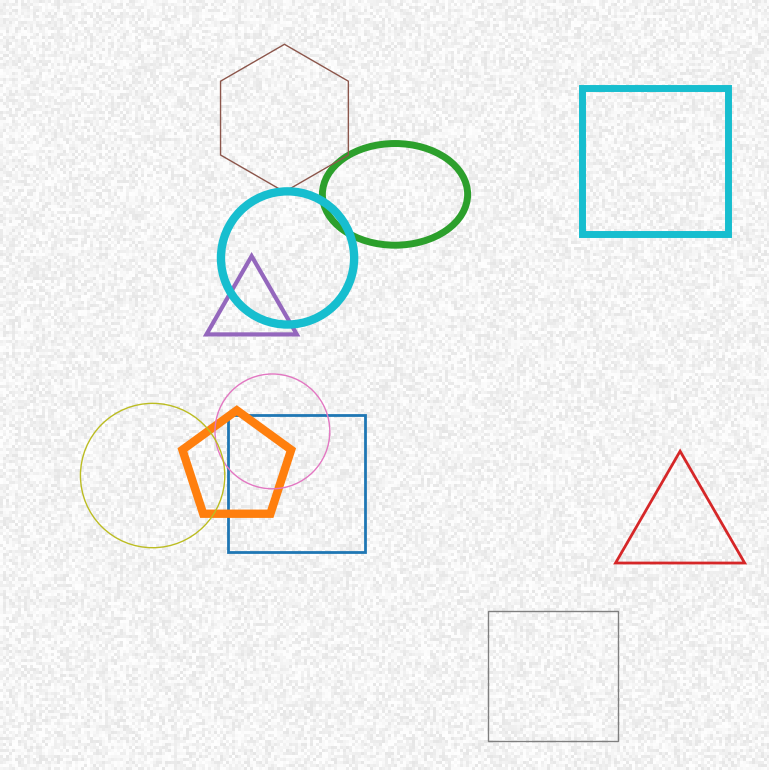[{"shape": "square", "thickness": 1, "radius": 0.44, "center": [0.385, 0.372]}, {"shape": "pentagon", "thickness": 3, "radius": 0.37, "center": [0.308, 0.393]}, {"shape": "oval", "thickness": 2.5, "radius": 0.47, "center": [0.513, 0.748]}, {"shape": "triangle", "thickness": 1, "radius": 0.48, "center": [0.883, 0.317]}, {"shape": "triangle", "thickness": 1.5, "radius": 0.34, "center": [0.327, 0.6]}, {"shape": "hexagon", "thickness": 0.5, "radius": 0.48, "center": [0.369, 0.847]}, {"shape": "circle", "thickness": 0.5, "radius": 0.37, "center": [0.354, 0.44]}, {"shape": "square", "thickness": 0.5, "radius": 0.42, "center": [0.718, 0.122]}, {"shape": "circle", "thickness": 0.5, "radius": 0.47, "center": [0.198, 0.382]}, {"shape": "circle", "thickness": 3, "radius": 0.43, "center": [0.373, 0.665]}, {"shape": "square", "thickness": 2.5, "radius": 0.47, "center": [0.85, 0.791]}]